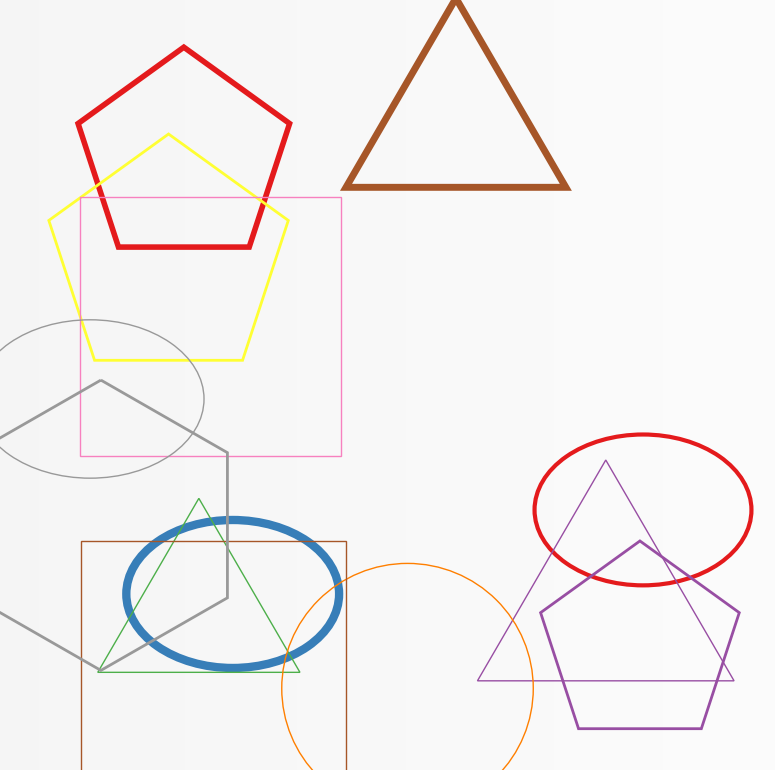[{"shape": "pentagon", "thickness": 2, "radius": 0.72, "center": [0.237, 0.795]}, {"shape": "oval", "thickness": 1.5, "radius": 0.7, "center": [0.83, 0.338]}, {"shape": "oval", "thickness": 3, "radius": 0.69, "center": [0.3, 0.229]}, {"shape": "triangle", "thickness": 0.5, "radius": 0.75, "center": [0.257, 0.202]}, {"shape": "pentagon", "thickness": 1, "radius": 0.67, "center": [0.826, 0.163]}, {"shape": "triangle", "thickness": 0.5, "radius": 0.96, "center": [0.782, 0.211]}, {"shape": "circle", "thickness": 0.5, "radius": 0.81, "center": [0.526, 0.106]}, {"shape": "pentagon", "thickness": 1, "radius": 0.81, "center": [0.217, 0.664]}, {"shape": "square", "thickness": 0.5, "radius": 0.86, "center": [0.276, 0.126]}, {"shape": "triangle", "thickness": 2.5, "radius": 0.82, "center": [0.588, 0.839]}, {"shape": "square", "thickness": 0.5, "radius": 0.84, "center": [0.271, 0.576]}, {"shape": "hexagon", "thickness": 1, "radius": 0.94, "center": [0.13, 0.318]}, {"shape": "oval", "thickness": 0.5, "radius": 0.73, "center": [0.116, 0.482]}]